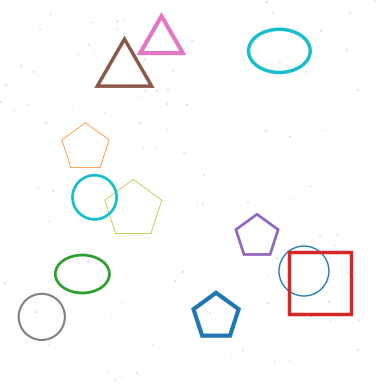[{"shape": "pentagon", "thickness": 3, "radius": 0.31, "center": [0.561, 0.178]}, {"shape": "circle", "thickness": 1, "radius": 0.32, "center": [0.789, 0.296]}, {"shape": "pentagon", "thickness": 0.5, "radius": 0.32, "center": [0.222, 0.617]}, {"shape": "oval", "thickness": 2, "radius": 0.35, "center": [0.214, 0.288]}, {"shape": "square", "thickness": 2.5, "radius": 0.4, "center": [0.831, 0.266]}, {"shape": "pentagon", "thickness": 2, "radius": 0.29, "center": [0.668, 0.386]}, {"shape": "triangle", "thickness": 2.5, "radius": 0.41, "center": [0.323, 0.817]}, {"shape": "triangle", "thickness": 3, "radius": 0.32, "center": [0.42, 0.894]}, {"shape": "circle", "thickness": 1.5, "radius": 0.3, "center": [0.109, 0.177]}, {"shape": "pentagon", "thickness": 0.5, "radius": 0.39, "center": [0.346, 0.456]}, {"shape": "circle", "thickness": 2, "radius": 0.29, "center": [0.246, 0.488]}, {"shape": "oval", "thickness": 2.5, "radius": 0.4, "center": [0.726, 0.868]}]